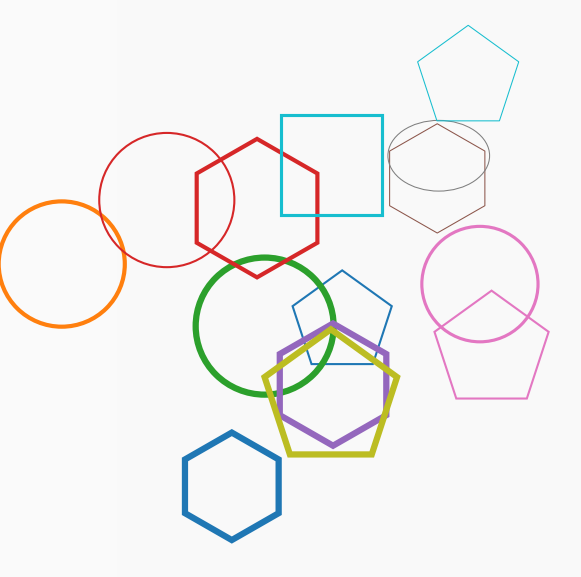[{"shape": "pentagon", "thickness": 1, "radius": 0.45, "center": [0.589, 0.441]}, {"shape": "hexagon", "thickness": 3, "radius": 0.47, "center": [0.399, 0.157]}, {"shape": "circle", "thickness": 2, "radius": 0.54, "center": [0.106, 0.542]}, {"shape": "circle", "thickness": 3, "radius": 0.59, "center": [0.455, 0.434]}, {"shape": "circle", "thickness": 1, "radius": 0.58, "center": [0.287, 0.653]}, {"shape": "hexagon", "thickness": 2, "radius": 0.6, "center": [0.442, 0.639]}, {"shape": "hexagon", "thickness": 3, "radius": 0.53, "center": [0.573, 0.333]}, {"shape": "hexagon", "thickness": 0.5, "radius": 0.47, "center": [0.752, 0.69]}, {"shape": "circle", "thickness": 1.5, "radius": 0.5, "center": [0.826, 0.507]}, {"shape": "pentagon", "thickness": 1, "radius": 0.52, "center": [0.846, 0.393]}, {"shape": "oval", "thickness": 0.5, "radius": 0.44, "center": [0.755, 0.729]}, {"shape": "pentagon", "thickness": 3, "radius": 0.6, "center": [0.569, 0.309]}, {"shape": "square", "thickness": 1.5, "radius": 0.43, "center": [0.57, 0.714]}, {"shape": "pentagon", "thickness": 0.5, "radius": 0.46, "center": [0.805, 0.864]}]